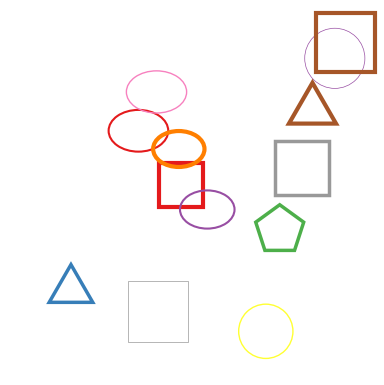[{"shape": "oval", "thickness": 1.5, "radius": 0.39, "center": [0.36, 0.66]}, {"shape": "square", "thickness": 3, "radius": 0.29, "center": [0.469, 0.52]}, {"shape": "triangle", "thickness": 2.5, "radius": 0.33, "center": [0.184, 0.247]}, {"shape": "pentagon", "thickness": 2.5, "radius": 0.33, "center": [0.727, 0.403]}, {"shape": "circle", "thickness": 0.5, "radius": 0.39, "center": [0.87, 0.849]}, {"shape": "oval", "thickness": 1.5, "radius": 0.35, "center": [0.538, 0.456]}, {"shape": "oval", "thickness": 3, "radius": 0.33, "center": [0.464, 0.613]}, {"shape": "circle", "thickness": 1, "radius": 0.35, "center": [0.69, 0.139]}, {"shape": "square", "thickness": 3, "radius": 0.38, "center": [0.898, 0.889]}, {"shape": "triangle", "thickness": 3, "radius": 0.35, "center": [0.812, 0.714]}, {"shape": "oval", "thickness": 1, "radius": 0.39, "center": [0.406, 0.761]}, {"shape": "square", "thickness": 0.5, "radius": 0.4, "center": [0.411, 0.192]}, {"shape": "square", "thickness": 2.5, "radius": 0.35, "center": [0.784, 0.565]}]